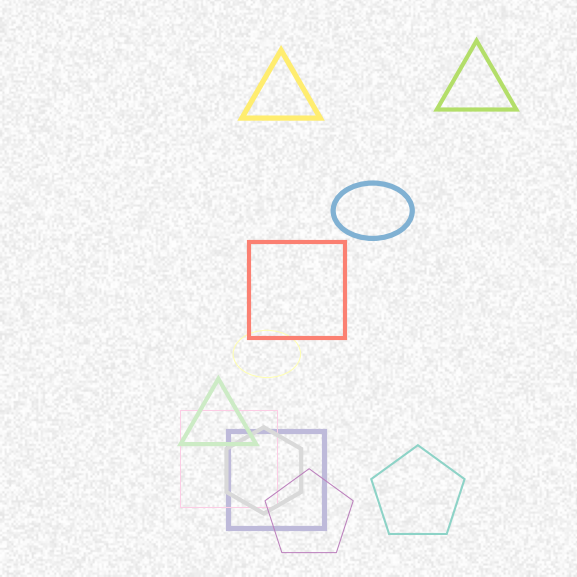[{"shape": "pentagon", "thickness": 1, "radius": 0.42, "center": [0.724, 0.143]}, {"shape": "oval", "thickness": 0.5, "radius": 0.29, "center": [0.462, 0.386]}, {"shape": "square", "thickness": 2.5, "radius": 0.42, "center": [0.478, 0.168]}, {"shape": "square", "thickness": 2, "radius": 0.42, "center": [0.514, 0.497]}, {"shape": "oval", "thickness": 2.5, "radius": 0.34, "center": [0.645, 0.634]}, {"shape": "triangle", "thickness": 2, "radius": 0.4, "center": [0.825, 0.849]}, {"shape": "square", "thickness": 0.5, "radius": 0.42, "center": [0.395, 0.205]}, {"shape": "hexagon", "thickness": 2, "radius": 0.37, "center": [0.457, 0.185]}, {"shape": "pentagon", "thickness": 0.5, "radius": 0.4, "center": [0.535, 0.107]}, {"shape": "triangle", "thickness": 2, "radius": 0.38, "center": [0.378, 0.268]}, {"shape": "triangle", "thickness": 2.5, "radius": 0.39, "center": [0.487, 0.834]}]